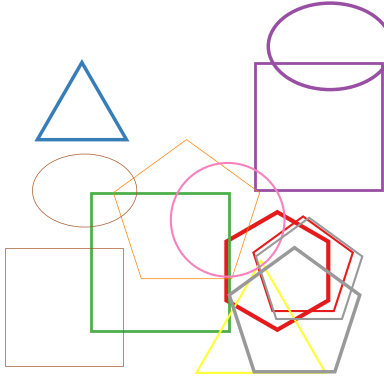[{"shape": "pentagon", "thickness": 1.5, "radius": 0.68, "center": [0.787, 0.302]}, {"shape": "hexagon", "thickness": 3, "radius": 0.76, "center": [0.72, 0.296]}, {"shape": "triangle", "thickness": 2.5, "radius": 0.67, "center": [0.213, 0.704]}, {"shape": "square", "thickness": 2, "radius": 0.9, "center": [0.416, 0.32]}, {"shape": "square", "thickness": 2, "radius": 0.82, "center": [0.827, 0.672]}, {"shape": "oval", "thickness": 2.5, "radius": 0.8, "center": [0.857, 0.88]}, {"shape": "pentagon", "thickness": 0.5, "radius": 1.0, "center": [0.485, 0.438]}, {"shape": "triangle", "thickness": 1.5, "radius": 0.97, "center": [0.678, 0.128]}, {"shape": "oval", "thickness": 0.5, "radius": 0.68, "center": [0.22, 0.505]}, {"shape": "square", "thickness": 0.5, "radius": 0.77, "center": [0.167, 0.203]}, {"shape": "circle", "thickness": 1.5, "radius": 0.74, "center": [0.591, 0.429]}, {"shape": "pentagon", "thickness": 1.5, "radius": 0.73, "center": [0.803, 0.289]}, {"shape": "pentagon", "thickness": 2.5, "radius": 0.89, "center": [0.765, 0.179]}]